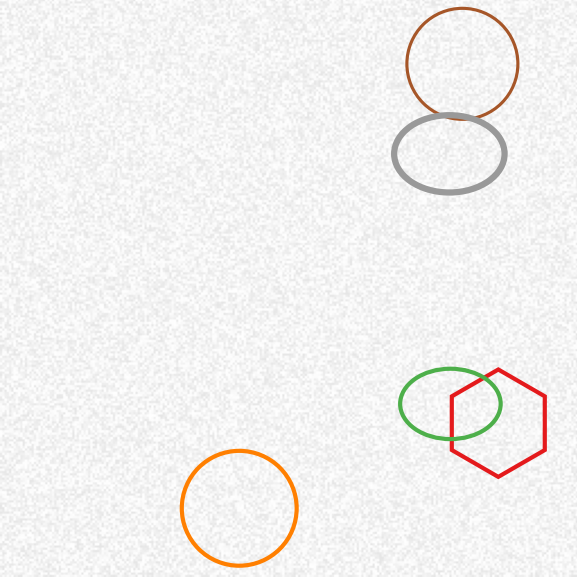[{"shape": "hexagon", "thickness": 2, "radius": 0.46, "center": [0.863, 0.266]}, {"shape": "oval", "thickness": 2, "radius": 0.44, "center": [0.78, 0.3]}, {"shape": "circle", "thickness": 2, "radius": 0.5, "center": [0.414, 0.119]}, {"shape": "circle", "thickness": 1.5, "radius": 0.48, "center": [0.801, 0.889]}, {"shape": "oval", "thickness": 3, "radius": 0.48, "center": [0.778, 0.733]}]